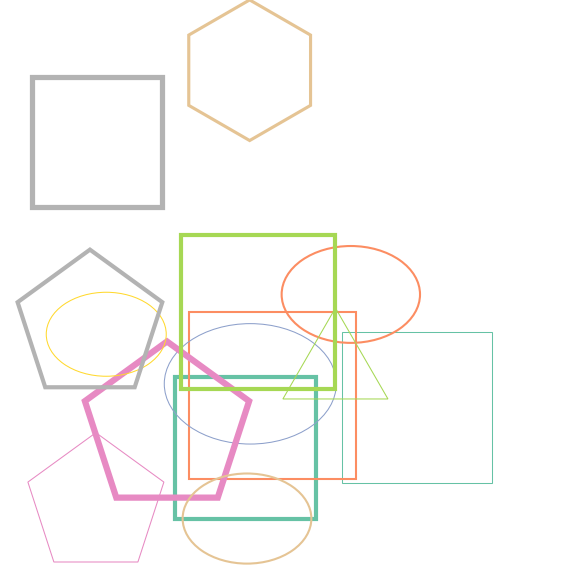[{"shape": "square", "thickness": 2, "radius": 0.61, "center": [0.425, 0.224]}, {"shape": "square", "thickness": 0.5, "radius": 0.65, "center": [0.722, 0.293]}, {"shape": "oval", "thickness": 1, "radius": 0.6, "center": [0.607, 0.489]}, {"shape": "square", "thickness": 1, "radius": 0.72, "center": [0.472, 0.315]}, {"shape": "oval", "thickness": 0.5, "radius": 0.74, "center": [0.433, 0.334]}, {"shape": "pentagon", "thickness": 3, "radius": 0.75, "center": [0.289, 0.258]}, {"shape": "pentagon", "thickness": 0.5, "radius": 0.62, "center": [0.166, 0.126]}, {"shape": "square", "thickness": 2, "radius": 0.67, "center": [0.446, 0.459]}, {"shape": "triangle", "thickness": 0.5, "radius": 0.53, "center": [0.581, 0.361]}, {"shape": "oval", "thickness": 0.5, "radius": 0.52, "center": [0.184, 0.42]}, {"shape": "hexagon", "thickness": 1.5, "radius": 0.61, "center": [0.432, 0.878]}, {"shape": "oval", "thickness": 1, "radius": 0.56, "center": [0.428, 0.101]}, {"shape": "square", "thickness": 2.5, "radius": 0.56, "center": [0.168, 0.753]}, {"shape": "pentagon", "thickness": 2, "radius": 0.66, "center": [0.156, 0.435]}]